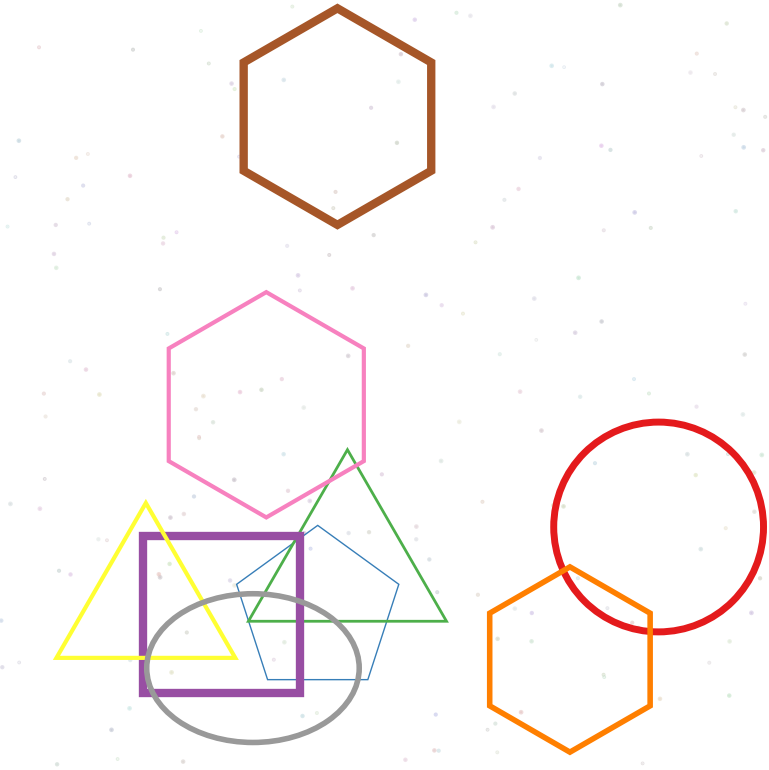[{"shape": "circle", "thickness": 2.5, "radius": 0.68, "center": [0.855, 0.316]}, {"shape": "pentagon", "thickness": 0.5, "radius": 0.55, "center": [0.413, 0.207]}, {"shape": "triangle", "thickness": 1, "radius": 0.74, "center": [0.451, 0.267]}, {"shape": "square", "thickness": 3, "radius": 0.51, "center": [0.288, 0.202]}, {"shape": "hexagon", "thickness": 2, "radius": 0.6, "center": [0.74, 0.143]}, {"shape": "triangle", "thickness": 1.5, "radius": 0.67, "center": [0.189, 0.213]}, {"shape": "hexagon", "thickness": 3, "radius": 0.7, "center": [0.438, 0.849]}, {"shape": "hexagon", "thickness": 1.5, "radius": 0.73, "center": [0.346, 0.474]}, {"shape": "oval", "thickness": 2, "radius": 0.69, "center": [0.329, 0.132]}]